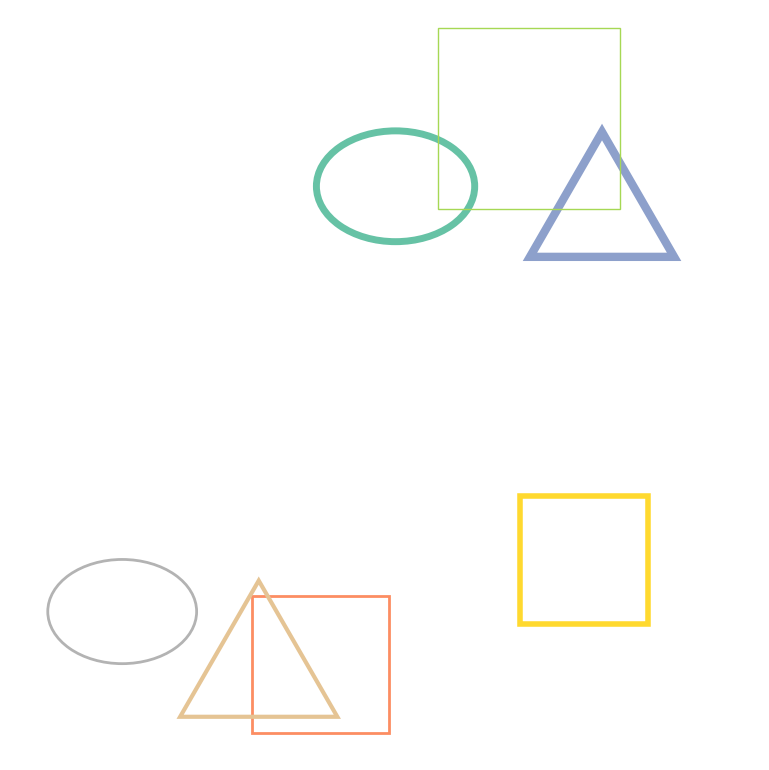[{"shape": "oval", "thickness": 2.5, "radius": 0.51, "center": [0.514, 0.758]}, {"shape": "square", "thickness": 1, "radius": 0.44, "center": [0.417, 0.137]}, {"shape": "triangle", "thickness": 3, "radius": 0.54, "center": [0.782, 0.72]}, {"shape": "square", "thickness": 0.5, "radius": 0.59, "center": [0.687, 0.846]}, {"shape": "square", "thickness": 2, "radius": 0.42, "center": [0.758, 0.273]}, {"shape": "triangle", "thickness": 1.5, "radius": 0.59, "center": [0.336, 0.128]}, {"shape": "oval", "thickness": 1, "radius": 0.48, "center": [0.159, 0.206]}]